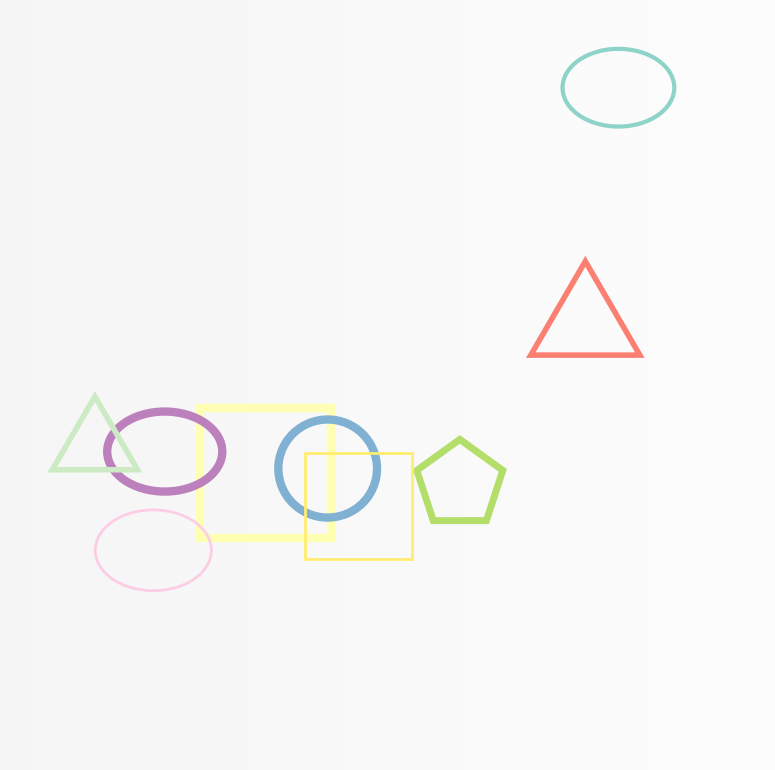[{"shape": "oval", "thickness": 1.5, "radius": 0.36, "center": [0.798, 0.886]}, {"shape": "square", "thickness": 3, "radius": 0.42, "center": [0.343, 0.385]}, {"shape": "triangle", "thickness": 2, "radius": 0.41, "center": [0.755, 0.579]}, {"shape": "circle", "thickness": 3, "radius": 0.32, "center": [0.423, 0.392]}, {"shape": "pentagon", "thickness": 2.5, "radius": 0.29, "center": [0.593, 0.371]}, {"shape": "oval", "thickness": 1, "radius": 0.37, "center": [0.198, 0.285]}, {"shape": "oval", "thickness": 3, "radius": 0.37, "center": [0.213, 0.414]}, {"shape": "triangle", "thickness": 2, "radius": 0.32, "center": [0.122, 0.422]}, {"shape": "square", "thickness": 1, "radius": 0.35, "center": [0.463, 0.343]}]